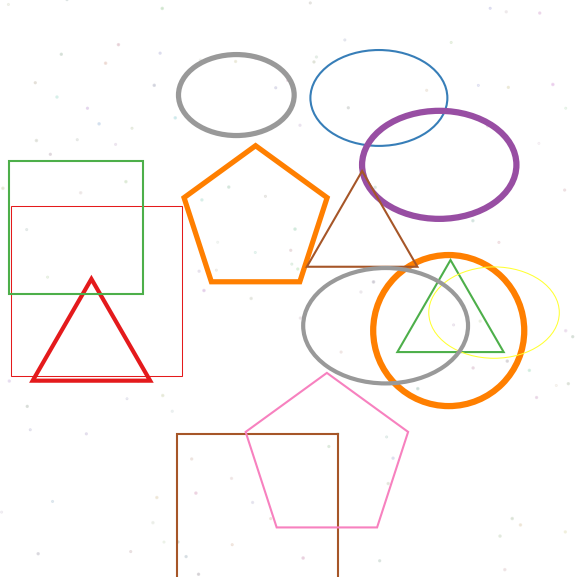[{"shape": "triangle", "thickness": 2, "radius": 0.59, "center": [0.158, 0.399]}, {"shape": "square", "thickness": 0.5, "radius": 0.74, "center": [0.167, 0.496]}, {"shape": "oval", "thickness": 1, "radius": 0.59, "center": [0.656, 0.83]}, {"shape": "triangle", "thickness": 1, "radius": 0.53, "center": [0.78, 0.443]}, {"shape": "square", "thickness": 1, "radius": 0.58, "center": [0.132, 0.605]}, {"shape": "oval", "thickness": 3, "radius": 0.67, "center": [0.761, 0.714]}, {"shape": "pentagon", "thickness": 2.5, "radius": 0.65, "center": [0.443, 0.617]}, {"shape": "circle", "thickness": 3, "radius": 0.65, "center": [0.777, 0.427]}, {"shape": "oval", "thickness": 0.5, "radius": 0.57, "center": [0.855, 0.458]}, {"shape": "triangle", "thickness": 1, "radius": 0.55, "center": [0.627, 0.592]}, {"shape": "square", "thickness": 1, "radius": 0.7, "center": [0.446, 0.107]}, {"shape": "pentagon", "thickness": 1, "radius": 0.74, "center": [0.566, 0.206]}, {"shape": "oval", "thickness": 2, "radius": 0.71, "center": [0.668, 0.435]}, {"shape": "oval", "thickness": 2.5, "radius": 0.5, "center": [0.409, 0.835]}]